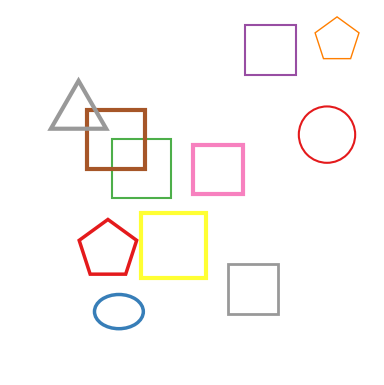[{"shape": "circle", "thickness": 1.5, "radius": 0.37, "center": [0.849, 0.65]}, {"shape": "pentagon", "thickness": 2.5, "radius": 0.39, "center": [0.28, 0.351]}, {"shape": "oval", "thickness": 2.5, "radius": 0.32, "center": [0.309, 0.191]}, {"shape": "square", "thickness": 1.5, "radius": 0.38, "center": [0.367, 0.563]}, {"shape": "square", "thickness": 1.5, "radius": 0.33, "center": [0.703, 0.87]}, {"shape": "pentagon", "thickness": 1, "radius": 0.3, "center": [0.875, 0.896]}, {"shape": "square", "thickness": 3, "radius": 0.42, "center": [0.451, 0.362]}, {"shape": "square", "thickness": 3, "radius": 0.38, "center": [0.301, 0.638]}, {"shape": "square", "thickness": 3, "radius": 0.32, "center": [0.566, 0.56]}, {"shape": "triangle", "thickness": 3, "radius": 0.41, "center": [0.204, 0.707]}, {"shape": "square", "thickness": 2, "radius": 0.32, "center": [0.658, 0.25]}]